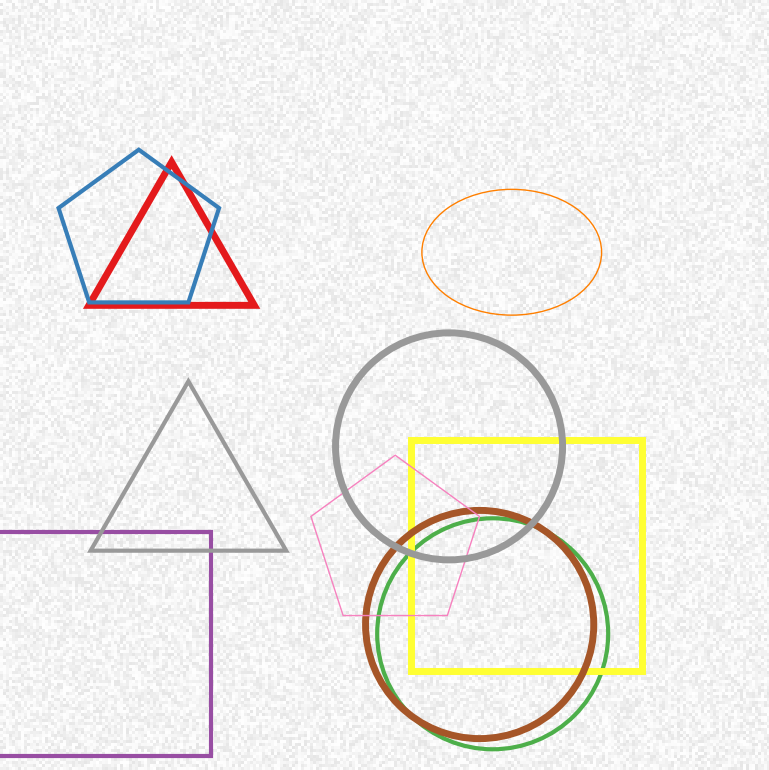[{"shape": "triangle", "thickness": 2.5, "radius": 0.62, "center": [0.223, 0.665]}, {"shape": "pentagon", "thickness": 1.5, "radius": 0.55, "center": [0.18, 0.696]}, {"shape": "circle", "thickness": 1.5, "radius": 0.75, "center": [0.64, 0.177]}, {"shape": "square", "thickness": 1.5, "radius": 0.73, "center": [0.128, 0.163]}, {"shape": "oval", "thickness": 0.5, "radius": 0.58, "center": [0.665, 0.672]}, {"shape": "square", "thickness": 2.5, "radius": 0.75, "center": [0.683, 0.279]}, {"shape": "circle", "thickness": 2.5, "radius": 0.74, "center": [0.623, 0.189]}, {"shape": "pentagon", "thickness": 0.5, "radius": 0.58, "center": [0.513, 0.294]}, {"shape": "circle", "thickness": 2.5, "radius": 0.74, "center": [0.583, 0.42]}, {"shape": "triangle", "thickness": 1.5, "radius": 0.73, "center": [0.245, 0.358]}]